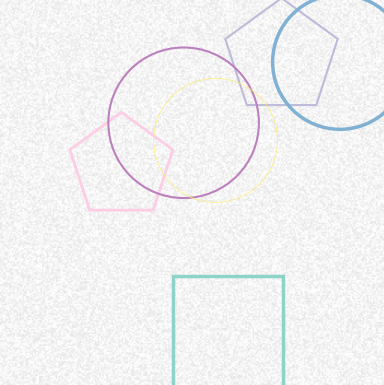[{"shape": "square", "thickness": 2.5, "radius": 0.72, "center": [0.592, 0.14]}, {"shape": "pentagon", "thickness": 1.5, "radius": 0.77, "center": [0.731, 0.851]}, {"shape": "circle", "thickness": 2.5, "radius": 0.87, "center": [0.883, 0.839]}, {"shape": "pentagon", "thickness": 2, "radius": 0.7, "center": [0.315, 0.568]}, {"shape": "circle", "thickness": 1.5, "radius": 0.98, "center": [0.477, 0.681]}, {"shape": "circle", "thickness": 0.5, "radius": 0.8, "center": [0.56, 0.635]}]